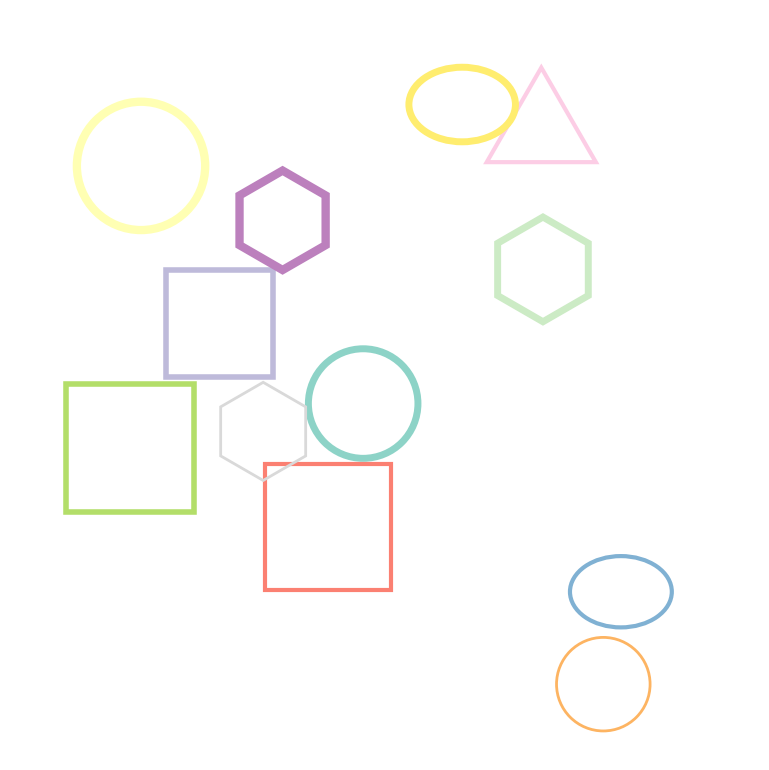[{"shape": "circle", "thickness": 2.5, "radius": 0.36, "center": [0.472, 0.476]}, {"shape": "circle", "thickness": 3, "radius": 0.42, "center": [0.183, 0.785]}, {"shape": "square", "thickness": 2, "radius": 0.35, "center": [0.285, 0.58]}, {"shape": "square", "thickness": 1.5, "radius": 0.41, "center": [0.426, 0.316]}, {"shape": "oval", "thickness": 1.5, "radius": 0.33, "center": [0.806, 0.232]}, {"shape": "circle", "thickness": 1, "radius": 0.3, "center": [0.784, 0.111]}, {"shape": "square", "thickness": 2, "radius": 0.42, "center": [0.169, 0.419]}, {"shape": "triangle", "thickness": 1.5, "radius": 0.41, "center": [0.703, 0.83]}, {"shape": "hexagon", "thickness": 1, "radius": 0.32, "center": [0.342, 0.44]}, {"shape": "hexagon", "thickness": 3, "radius": 0.32, "center": [0.367, 0.714]}, {"shape": "hexagon", "thickness": 2.5, "radius": 0.34, "center": [0.705, 0.65]}, {"shape": "oval", "thickness": 2.5, "radius": 0.35, "center": [0.6, 0.864]}]